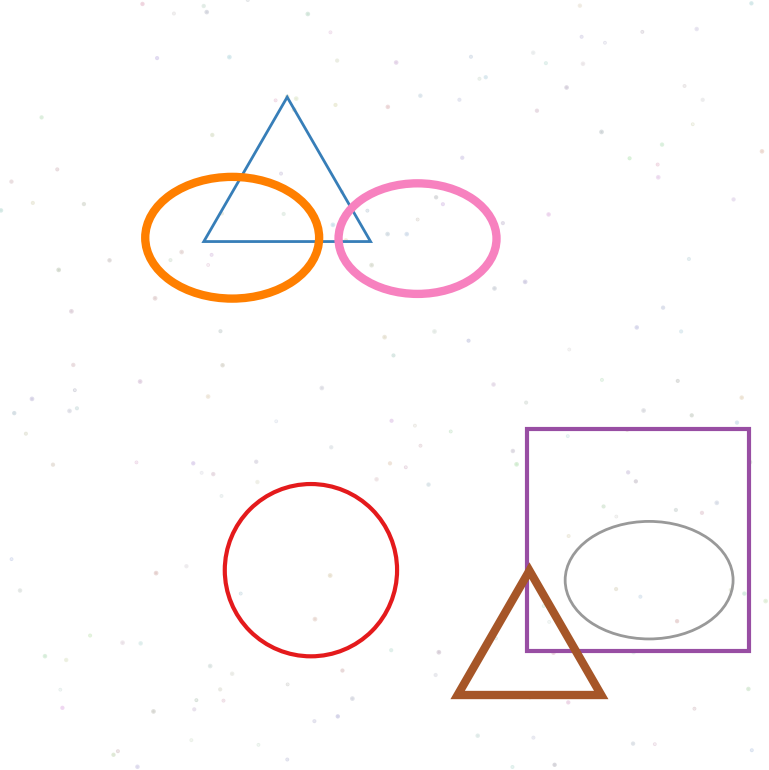[{"shape": "circle", "thickness": 1.5, "radius": 0.56, "center": [0.404, 0.26]}, {"shape": "triangle", "thickness": 1, "radius": 0.63, "center": [0.373, 0.749]}, {"shape": "square", "thickness": 1.5, "radius": 0.72, "center": [0.828, 0.299]}, {"shape": "oval", "thickness": 3, "radius": 0.56, "center": [0.302, 0.691]}, {"shape": "triangle", "thickness": 3, "radius": 0.54, "center": [0.688, 0.151]}, {"shape": "oval", "thickness": 3, "radius": 0.51, "center": [0.542, 0.69]}, {"shape": "oval", "thickness": 1, "radius": 0.55, "center": [0.843, 0.247]}]